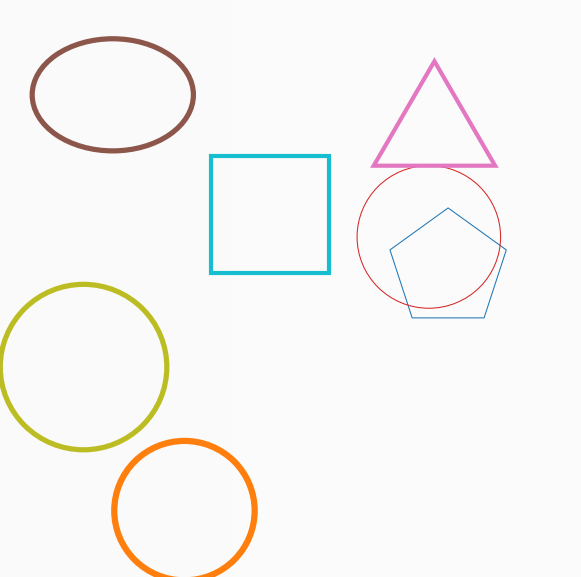[{"shape": "pentagon", "thickness": 0.5, "radius": 0.53, "center": [0.771, 0.534]}, {"shape": "circle", "thickness": 3, "radius": 0.6, "center": [0.317, 0.115]}, {"shape": "circle", "thickness": 0.5, "radius": 0.62, "center": [0.738, 0.589]}, {"shape": "oval", "thickness": 2.5, "radius": 0.69, "center": [0.194, 0.835]}, {"shape": "triangle", "thickness": 2, "radius": 0.6, "center": [0.747, 0.772]}, {"shape": "circle", "thickness": 2.5, "radius": 0.72, "center": [0.144, 0.364]}, {"shape": "square", "thickness": 2, "radius": 0.51, "center": [0.465, 0.627]}]